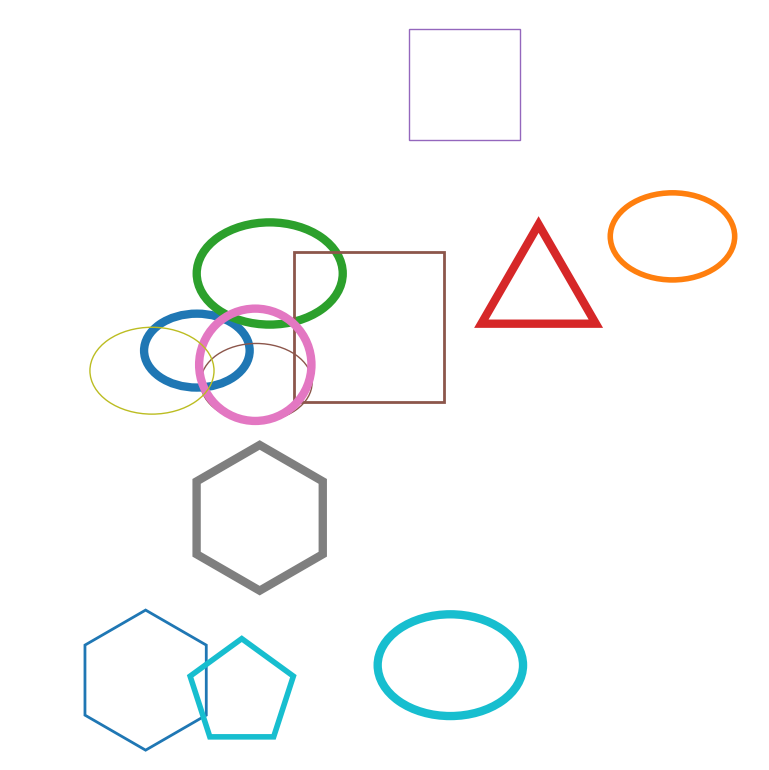[{"shape": "hexagon", "thickness": 1, "radius": 0.45, "center": [0.189, 0.117]}, {"shape": "oval", "thickness": 3, "radius": 0.34, "center": [0.256, 0.545]}, {"shape": "oval", "thickness": 2, "radius": 0.4, "center": [0.873, 0.693]}, {"shape": "oval", "thickness": 3, "radius": 0.47, "center": [0.35, 0.645]}, {"shape": "triangle", "thickness": 3, "radius": 0.43, "center": [0.699, 0.623]}, {"shape": "square", "thickness": 0.5, "radius": 0.36, "center": [0.603, 0.89]}, {"shape": "square", "thickness": 1, "radius": 0.49, "center": [0.48, 0.575]}, {"shape": "oval", "thickness": 0.5, "radius": 0.36, "center": [0.333, 0.503]}, {"shape": "circle", "thickness": 3, "radius": 0.36, "center": [0.332, 0.526]}, {"shape": "hexagon", "thickness": 3, "radius": 0.47, "center": [0.337, 0.328]}, {"shape": "oval", "thickness": 0.5, "radius": 0.4, "center": [0.197, 0.519]}, {"shape": "oval", "thickness": 3, "radius": 0.47, "center": [0.585, 0.136]}, {"shape": "pentagon", "thickness": 2, "radius": 0.35, "center": [0.314, 0.1]}]